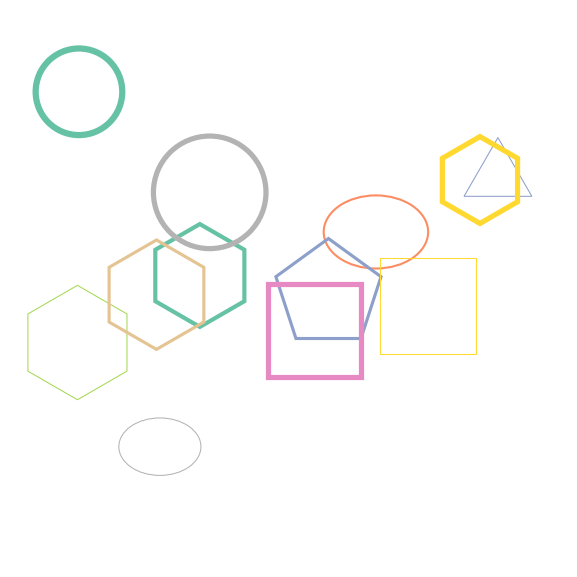[{"shape": "hexagon", "thickness": 2, "radius": 0.45, "center": [0.346, 0.522]}, {"shape": "circle", "thickness": 3, "radius": 0.37, "center": [0.137, 0.84]}, {"shape": "oval", "thickness": 1, "radius": 0.45, "center": [0.651, 0.597]}, {"shape": "pentagon", "thickness": 1.5, "radius": 0.48, "center": [0.569, 0.49]}, {"shape": "triangle", "thickness": 0.5, "radius": 0.34, "center": [0.862, 0.693]}, {"shape": "square", "thickness": 2.5, "radius": 0.4, "center": [0.545, 0.427]}, {"shape": "hexagon", "thickness": 0.5, "radius": 0.5, "center": [0.134, 0.406]}, {"shape": "hexagon", "thickness": 2.5, "radius": 0.38, "center": [0.831, 0.687]}, {"shape": "square", "thickness": 0.5, "radius": 0.41, "center": [0.741, 0.469]}, {"shape": "hexagon", "thickness": 1.5, "radius": 0.47, "center": [0.271, 0.489]}, {"shape": "oval", "thickness": 0.5, "radius": 0.36, "center": [0.277, 0.226]}, {"shape": "circle", "thickness": 2.5, "radius": 0.49, "center": [0.363, 0.666]}]